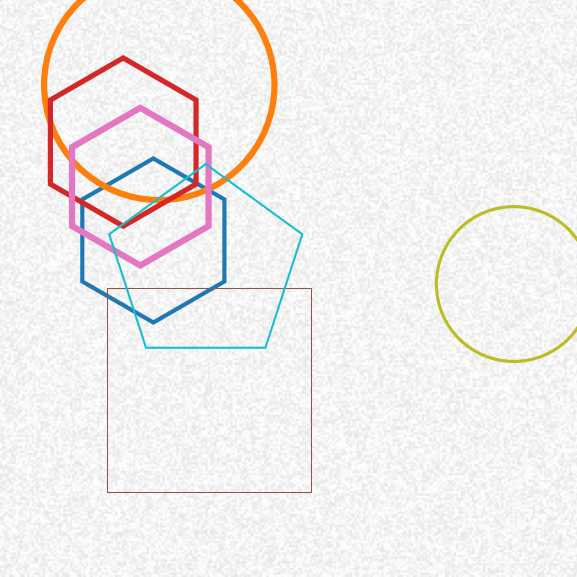[{"shape": "hexagon", "thickness": 2, "radius": 0.71, "center": [0.266, 0.583]}, {"shape": "circle", "thickness": 3, "radius": 1.0, "center": [0.276, 0.852]}, {"shape": "hexagon", "thickness": 2.5, "radius": 0.73, "center": [0.213, 0.753]}, {"shape": "square", "thickness": 0.5, "radius": 0.88, "center": [0.361, 0.323]}, {"shape": "hexagon", "thickness": 3, "radius": 0.68, "center": [0.243, 0.676]}, {"shape": "circle", "thickness": 1.5, "radius": 0.67, "center": [0.89, 0.507]}, {"shape": "pentagon", "thickness": 1, "radius": 0.88, "center": [0.356, 0.539]}]